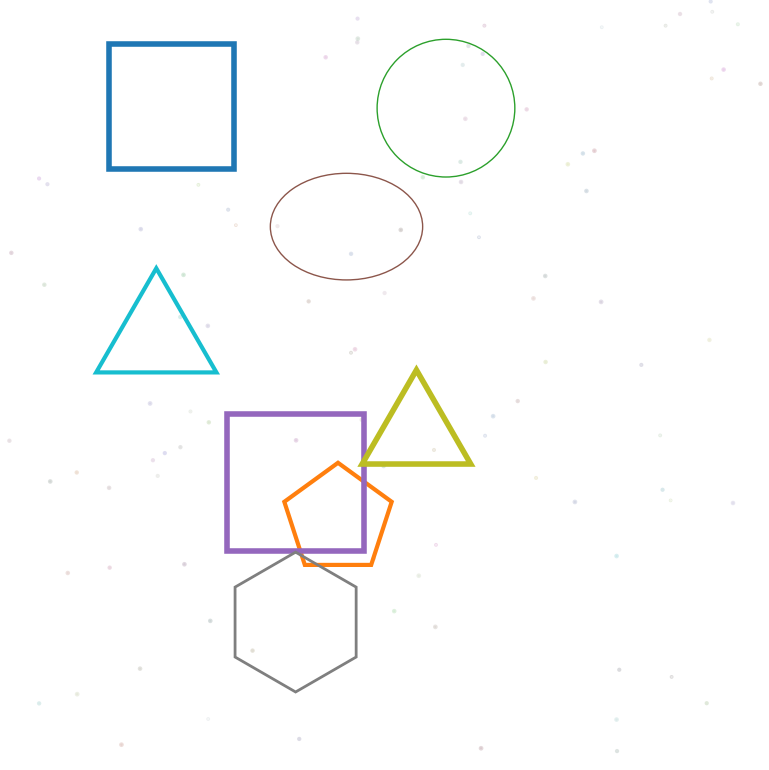[{"shape": "square", "thickness": 2, "radius": 0.4, "center": [0.223, 0.862]}, {"shape": "pentagon", "thickness": 1.5, "radius": 0.37, "center": [0.439, 0.326]}, {"shape": "circle", "thickness": 0.5, "radius": 0.45, "center": [0.579, 0.86]}, {"shape": "square", "thickness": 2, "radius": 0.45, "center": [0.384, 0.373]}, {"shape": "oval", "thickness": 0.5, "radius": 0.49, "center": [0.45, 0.706]}, {"shape": "hexagon", "thickness": 1, "radius": 0.45, "center": [0.384, 0.192]}, {"shape": "triangle", "thickness": 2, "radius": 0.41, "center": [0.541, 0.438]}, {"shape": "triangle", "thickness": 1.5, "radius": 0.45, "center": [0.203, 0.561]}]